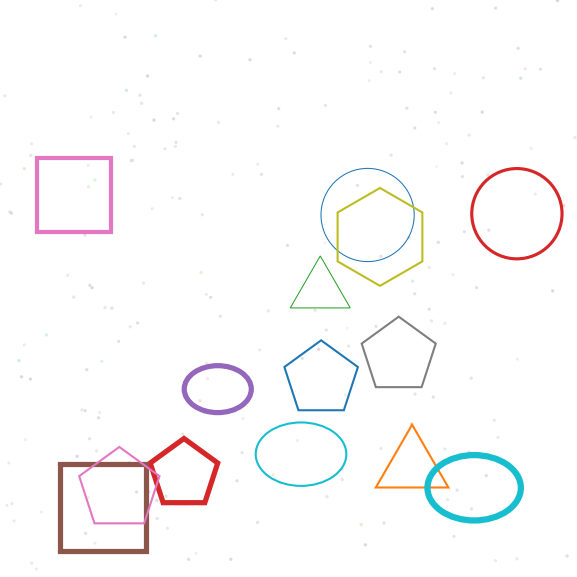[{"shape": "circle", "thickness": 0.5, "radius": 0.4, "center": [0.637, 0.627]}, {"shape": "pentagon", "thickness": 1, "radius": 0.33, "center": [0.556, 0.343]}, {"shape": "triangle", "thickness": 1, "radius": 0.36, "center": [0.714, 0.191]}, {"shape": "triangle", "thickness": 0.5, "radius": 0.3, "center": [0.555, 0.496]}, {"shape": "pentagon", "thickness": 2.5, "radius": 0.31, "center": [0.319, 0.178]}, {"shape": "circle", "thickness": 1.5, "radius": 0.39, "center": [0.895, 0.629]}, {"shape": "oval", "thickness": 2.5, "radius": 0.29, "center": [0.377, 0.325]}, {"shape": "square", "thickness": 2.5, "radius": 0.37, "center": [0.178, 0.121]}, {"shape": "pentagon", "thickness": 1, "radius": 0.37, "center": [0.207, 0.152]}, {"shape": "square", "thickness": 2, "radius": 0.32, "center": [0.128, 0.661]}, {"shape": "pentagon", "thickness": 1, "radius": 0.34, "center": [0.69, 0.383]}, {"shape": "hexagon", "thickness": 1, "radius": 0.42, "center": [0.658, 0.589]}, {"shape": "oval", "thickness": 1, "radius": 0.39, "center": [0.521, 0.213]}, {"shape": "oval", "thickness": 3, "radius": 0.4, "center": [0.821, 0.154]}]